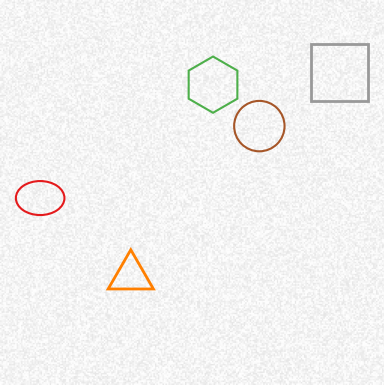[{"shape": "oval", "thickness": 1.5, "radius": 0.32, "center": [0.104, 0.486]}, {"shape": "hexagon", "thickness": 1.5, "radius": 0.37, "center": [0.553, 0.78]}, {"shape": "triangle", "thickness": 2, "radius": 0.34, "center": [0.34, 0.283]}, {"shape": "circle", "thickness": 1.5, "radius": 0.33, "center": [0.674, 0.672]}, {"shape": "square", "thickness": 2, "radius": 0.37, "center": [0.883, 0.811]}]